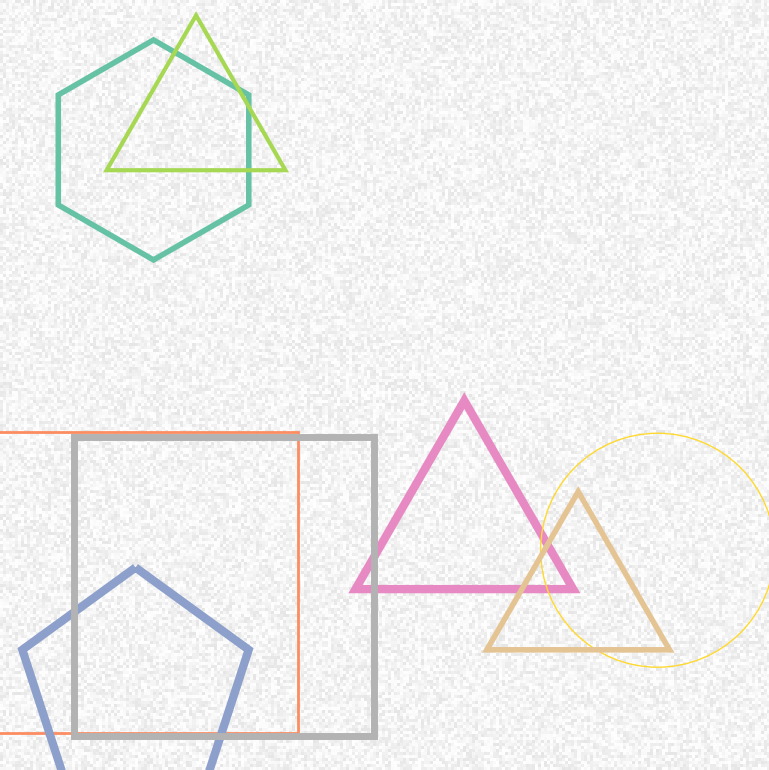[{"shape": "hexagon", "thickness": 2, "radius": 0.71, "center": [0.199, 0.805]}, {"shape": "square", "thickness": 1, "radius": 0.98, "center": [0.191, 0.244]}, {"shape": "pentagon", "thickness": 3, "radius": 0.77, "center": [0.176, 0.108]}, {"shape": "triangle", "thickness": 3, "radius": 0.82, "center": [0.603, 0.317]}, {"shape": "triangle", "thickness": 1.5, "radius": 0.67, "center": [0.255, 0.846]}, {"shape": "circle", "thickness": 0.5, "radius": 0.76, "center": [0.854, 0.285]}, {"shape": "triangle", "thickness": 2, "radius": 0.68, "center": [0.751, 0.225]}, {"shape": "square", "thickness": 2.5, "radius": 0.97, "center": [0.291, 0.238]}]